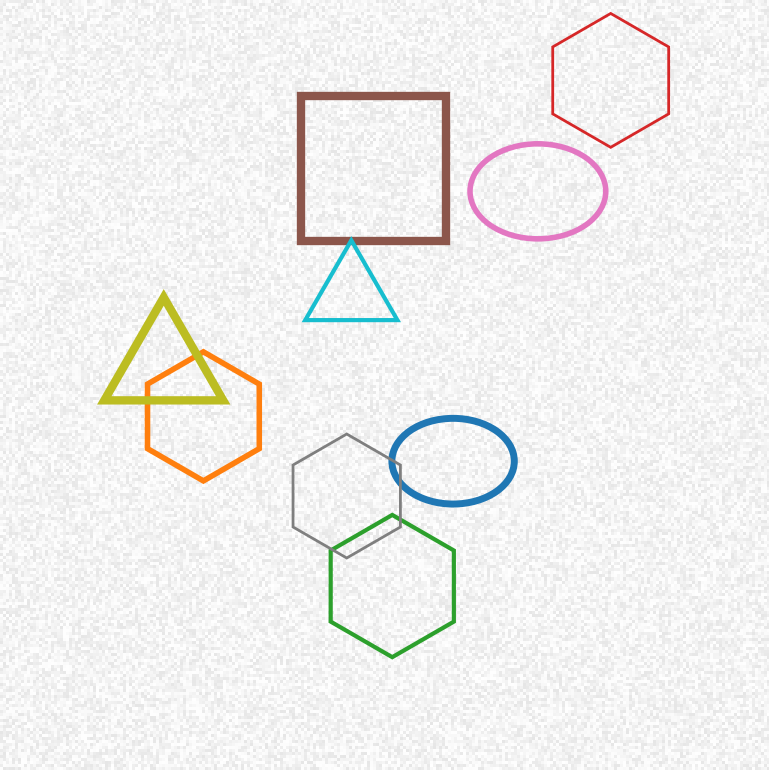[{"shape": "oval", "thickness": 2.5, "radius": 0.4, "center": [0.588, 0.401]}, {"shape": "hexagon", "thickness": 2, "radius": 0.42, "center": [0.264, 0.459]}, {"shape": "hexagon", "thickness": 1.5, "radius": 0.46, "center": [0.509, 0.239]}, {"shape": "hexagon", "thickness": 1, "radius": 0.43, "center": [0.793, 0.896]}, {"shape": "square", "thickness": 3, "radius": 0.47, "center": [0.485, 0.781]}, {"shape": "oval", "thickness": 2, "radius": 0.44, "center": [0.699, 0.752]}, {"shape": "hexagon", "thickness": 1, "radius": 0.4, "center": [0.45, 0.356]}, {"shape": "triangle", "thickness": 3, "radius": 0.45, "center": [0.213, 0.525]}, {"shape": "triangle", "thickness": 1.5, "radius": 0.35, "center": [0.456, 0.619]}]